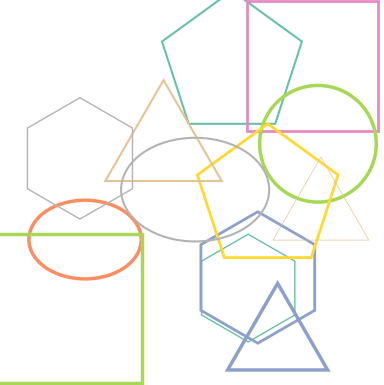[{"shape": "pentagon", "thickness": 1.5, "radius": 0.96, "center": [0.602, 0.833]}, {"shape": "hexagon", "thickness": 1, "radius": 0.7, "center": [0.645, 0.252]}, {"shape": "oval", "thickness": 2.5, "radius": 0.73, "center": [0.221, 0.378]}, {"shape": "hexagon", "thickness": 2, "radius": 0.85, "center": [0.67, 0.279]}, {"shape": "triangle", "thickness": 2.5, "radius": 0.75, "center": [0.721, 0.114]}, {"shape": "square", "thickness": 2, "radius": 0.85, "center": [0.812, 0.828]}, {"shape": "square", "thickness": 2.5, "radius": 0.96, "center": [0.177, 0.199]}, {"shape": "circle", "thickness": 2.5, "radius": 0.76, "center": [0.826, 0.627]}, {"shape": "pentagon", "thickness": 2, "radius": 0.96, "center": [0.696, 0.486]}, {"shape": "triangle", "thickness": 0.5, "radius": 0.72, "center": [0.834, 0.448]}, {"shape": "triangle", "thickness": 1.5, "radius": 0.87, "center": [0.425, 0.617]}, {"shape": "oval", "thickness": 1.5, "radius": 0.96, "center": [0.507, 0.507]}, {"shape": "hexagon", "thickness": 1, "radius": 0.79, "center": [0.208, 0.589]}]